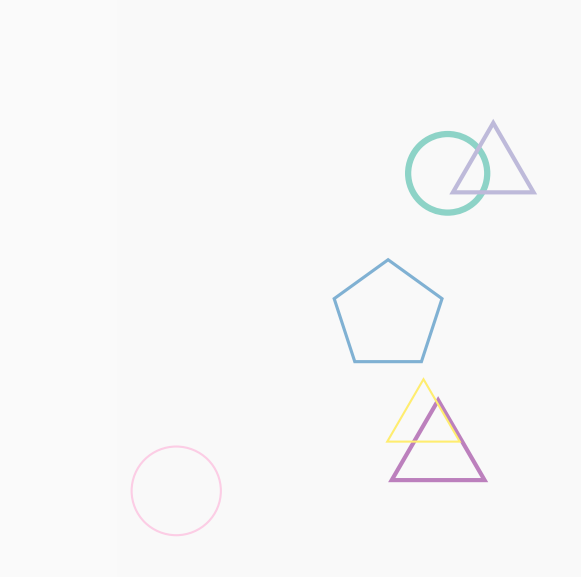[{"shape": "circle", "thickness": 3, "radius": 0.34, "center": [0.77, 0.699]}, {"shape": "triangle", "thickness": 2, "radius": 0.4, "center": [0.849, 0.706]}, {"shape": "pentagon", "thickness": 1.5, "radius": 0.49, "center": [0.668, 0.452]}, {"shape": "circle", "thickness": 1, "radius": 0.38, "center": [0.303, 0.149]}, {"shape": "triangle", "thickness": 2, "radius": 0.46, "center": [0.754, 0.214]}, {"shape": "triangle", "thickness": 1, "radius": 0.36, "center": [0.729, 0.27]}]